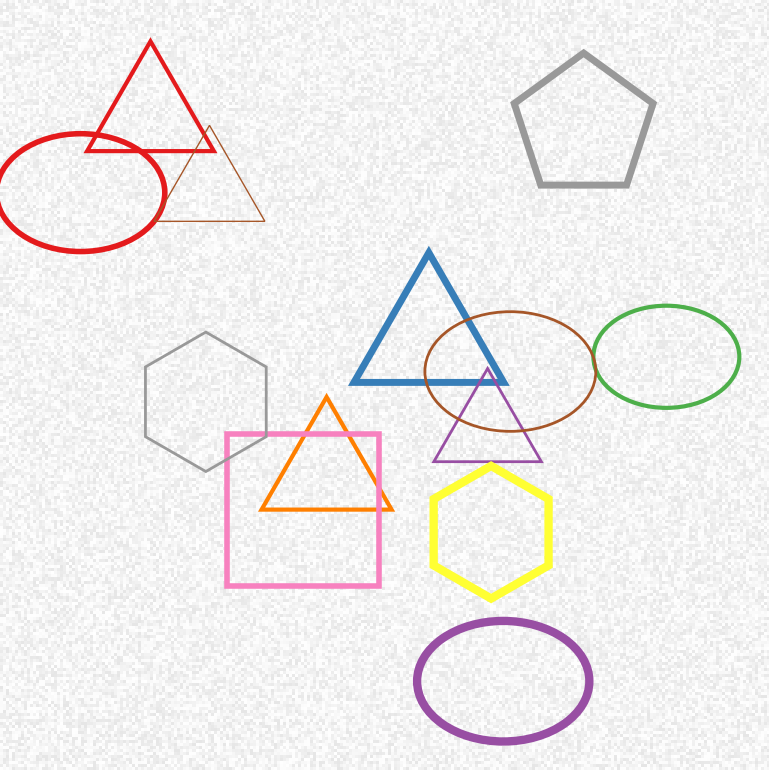[{"shape": "oval", "thickness": 2, "radius": 0.55, "center": [0.105, 0.75]}, {"shape": "triangle", "thickness": 1.5, "radius": 0.48, "center": [0.195, 0.851]}, {"shape": "triangle", "thickness": 2.5, "radius": 0.56, "center": [0.557, 0.56]}, {"shape": "oval", "thickness": 1.5, "radius": 0.47, "center": [0.865, 0.537]}, {"shape": "oval", "thickness": 3, "radius": 0.56, "center": [0.654, 0.115]}, {"shape": "triangle", "thickness": 1, "radius": 0.4, "center": [0.633, 0.441]}, {"shape": "triangle", "thickness": 1.5, "radius": 0.49, "center": [0.424, 0.387]}, {"shape": "hexagon", "thickness": 3, "radius": 0.43, "center": [0.638, 0.309]}, {"shape": "oval", "thickness": 1, "radius": 0.56, "center": [0.663, 0.518]}, {"shape": "triangle", "thickness": 0.5, "radius": 0.42, "center": [0.272, 0.754]}, {"shape": "square", "thickness": 2, "radius": 0.49, "center": [0.393, 0.338]}, {"shape": "hexagon", "thickness": 1, "radius": 0.45, "center": [0.267, 0.478]}, {"shape": "pentagon", "thickness": 2.5, "radius": 0.47, "center": [0.758, 0.836]}]